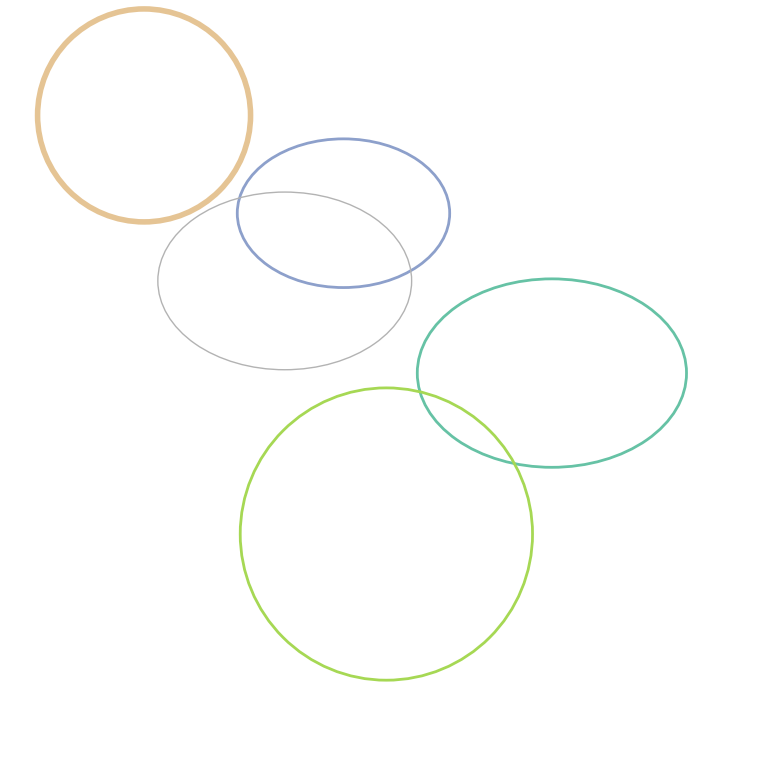[{"shape": "oval", "thickness": 1, "radius": 0.87, "center": [0.717, 0.515]}, {"shape": "oval", "thickness": 1, "radius": 0.69, "center": [0.446, 0.723]}, {"shape": "circle", "thickness": 1, "radius": 0.95, "center": [0.502, 0.306]}, {"shape": "circle", "thickness": 2, "radius": 0.69, "center": [0.187, 0.85]}, {"shape": "oval", "thickness": 0.5, "radius": 0.82, "center": [0.37, 0.635]}]